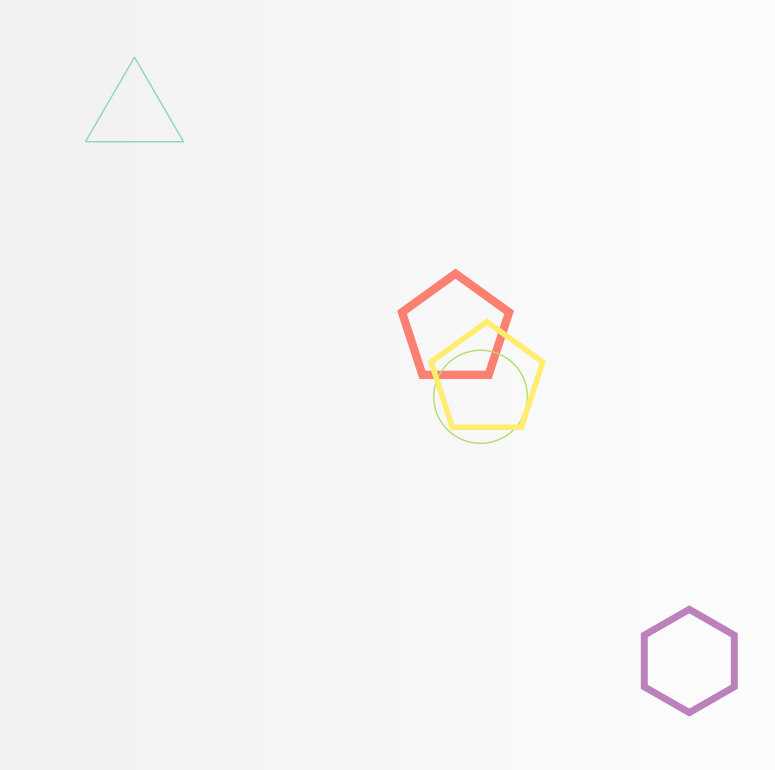[{"shape": "triangle", "thickness": 0.5, "radius": 0.37, "center": [0.174, 0.852]}, {"shape": "pentagon", "thickness": 3, "radius": 0.36, "center": [0.588, 0.572]}, {"shape": "circle", "thickness": 0.5, "radius": 0.3, "center": [0.62, 0.485]}, {"shape": "hexagon", "thickness": 2.5, "radius": 0.34, "center": [0.889, 0.142]}, {"shape": "pentagon", "thickness": 2, "radius": 0.38, "center": [0.628, 0.506]}]